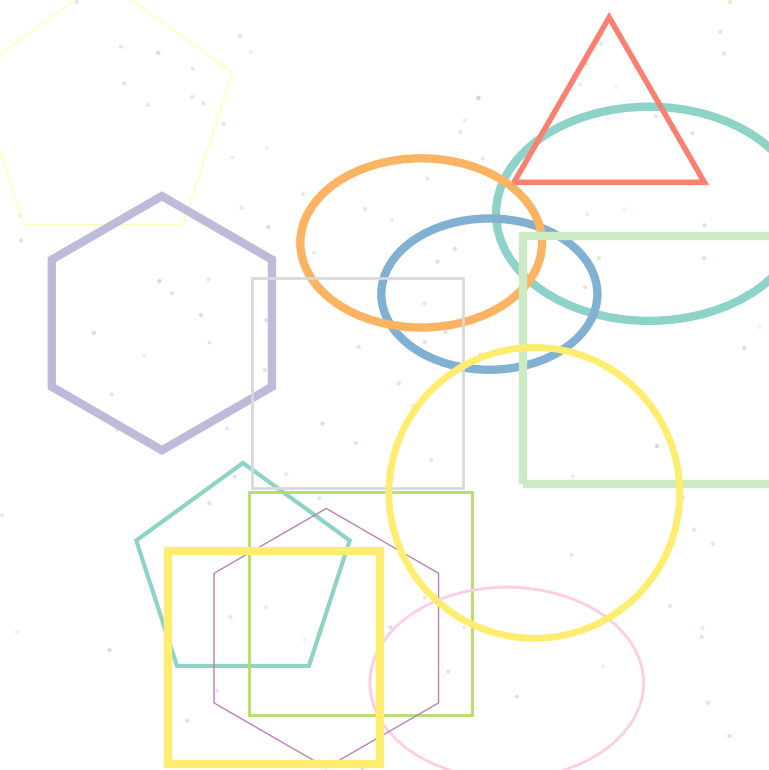[{"shape": "pentagon", "thickness": 1.5, "radius": 0.73, "center": [0.316, 0.253]}, {"shape": "oval", "thickness": 3, "radius": 0.99, "center": [0.843, 0.722]}, {"shape": "pentagon", "thickness": 0.5, "radius": 0.88, "center": [0.135, 0.851]}, {"shape": "hexagon", "thickness": 3, "radius": 0.83, "center": [0.21, 0.58]}, {"shape": "triangle", "thickness": 2, "radius": 0.71, "center": [0.791, 0.835]}, {"shape": "oval", "thickness": 3, "radius": 0.7, "center": [0.636, 0.618]}, {"shape": "oval", "thickness": 3, "radius": 0.78, "center": [0.547, 0.685]}, {"shape": "square", "thickness": 1, "radius": 0.72, "center": [0.469, 0.217]}, {"shape": "oval", "thickness": 1, "radius": 0.89, "center": [0.658, 0.113]}, {"shape": "square", "thickness": 1, "radius": 0.68, "center": [0.464, 0.503]}, {"shape": "hexagon", "thickness": 0.5, "radius": 0.84, "center": [0.424, 0.171]}, {"shape": "square", "thickness": 3, "radius": 0.81, "center": [0.841, 0.532]}, {"shape": "square", "thickness": 3, "radius": 0.69, "center": [0.355, 0.146]}, {"shape": "circle", "thickness": 2.5, "radius": 0.94, "center": [0.694, 0.36]}]